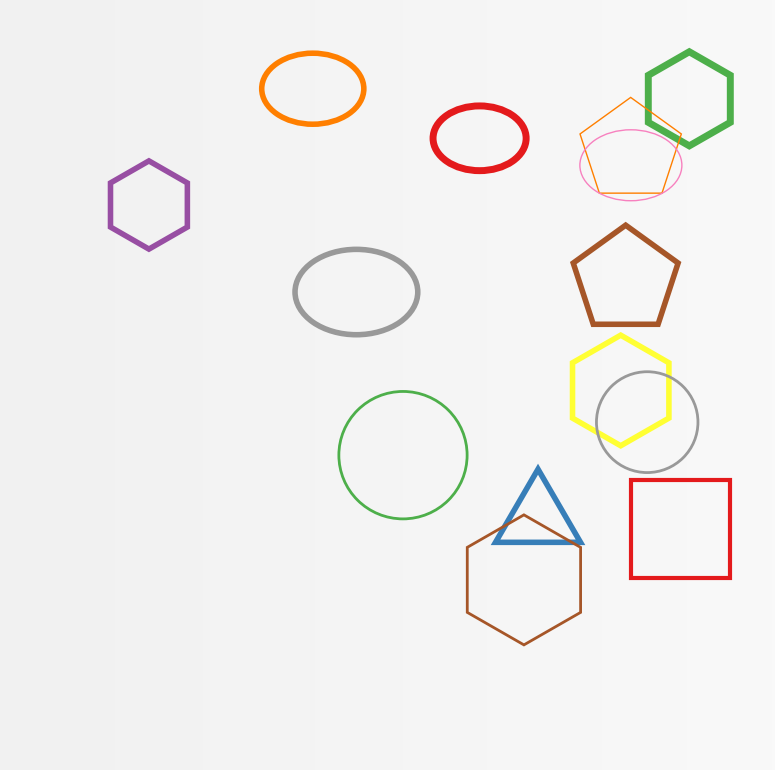[{"shape": "oval", "thickness": 2.5, "radius": 0.3, "center": [0.619, 0.82]}, {"shape": "square", "thickness": 1.5, "radius": 0.32, "center": [0.878, 0.313]}, {"shape": "triangle", "thickness": 2, "radius": 0.32, "center": [0.694, 0.327]}, {"shape": "hexagon", "thickness": 2.5, "radius": 0.31, "center": [0.889, 0.872]}, {"shape": "circle", "thickness": 1, "radius": 0.41, "center": [0.52, 0.409]}, {"shape": "hexagon", "thickness": 2, "radius": 0.29, "center": [0.192, 0.734]}, {"shape": "oval", "thickness": 2, "radius": 0.33, "center": [0.404, 0.885]}, {"shape": "pentagon", "thickness": 0.5, "radius": 0.34, "center": [0.814, 0.805]}, {"shape": "hexagon", "thickness": 2, "radius": 0.36, "center": [0.801, 0.493]}, {"shape": "pentagon", "thickness": 2, "radius": 0.36, "center": [0.807, 0.636]}, {"shape": "hexagon", "thickness": 1, "radius": 0.42, "center": [0.676, 0.247]}, {"shape": "oval", "thickness": 0.5, "radius": 0.33, "center": [0.814, 0.785]}, {"shape": "circle", "thickness": 1, "radius": 0.33, "center": [0.835, 0.452]}, {"shape": "oval", "thickness": 2, "radius": 0.4, "center": [0.46, 0.621]}]